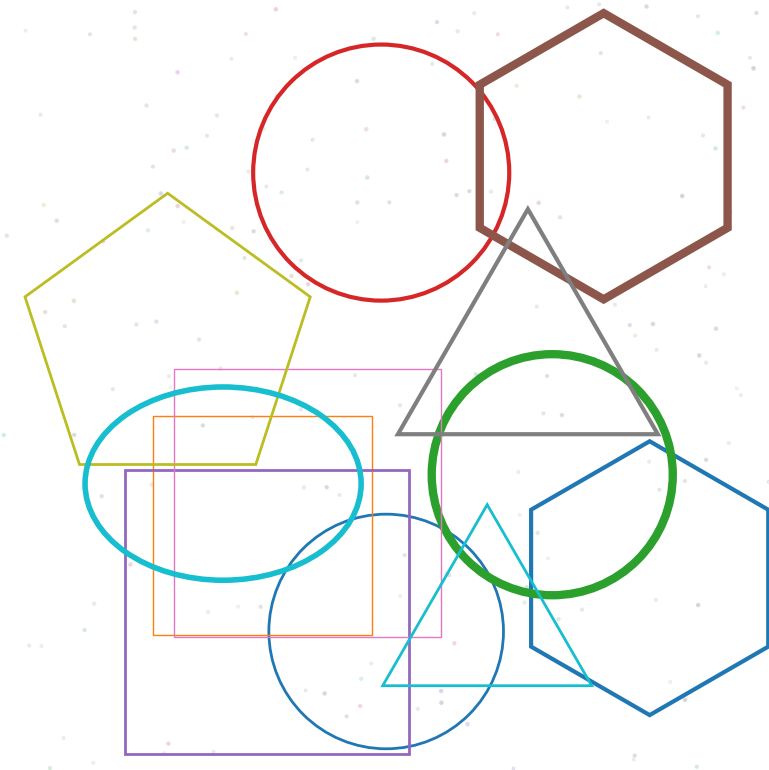[{"shape": "hexagon", "thickness": 1.5, "radius": 0.89, "center": [0.844, 0.249]}, {"shape": "circle", "thickness": 1, "radius": 0.76, "center": [0.502, 0.18]}, {"shape": "square", "thickness": 0.5, "radius": 0.71, "center": [0.34, 0.317]}, {"shape": "circle", "thickness": 3, "radius": 0.78, "center": [0.717, 0.383]}, {"shape": "circle", "thickness": 1.5, "radius": 0.83, "center": [0.495, 0.776]}, {"shape": "square", "thickness": 1, "radius": 0.92, "center": [0.347, 0.205]}, {"shape": "hexagon", "thickness": 3, "radius": 0.93, "center": [0.784, 0.797]}, {"shape": "square", "thickness": 0.5, "radius": 0.87, "center": [0.399, 0.347]}, {"shape": "triangle", "thickness": 1.5, "radius": 0.97, "center": [0.686, 0.534]}, {"shape": "pentagon", "thickness": 1, "radius": 0.97, "center": [0.218, 0.554]}, {"shape": "oval", "thickness": 2, "radius": 0.9, "center": [0.29, 0.372]}, {"shape": "triangle", "thickness": 1, "radius": 0.78, "center": [0.633, 0.188]}]